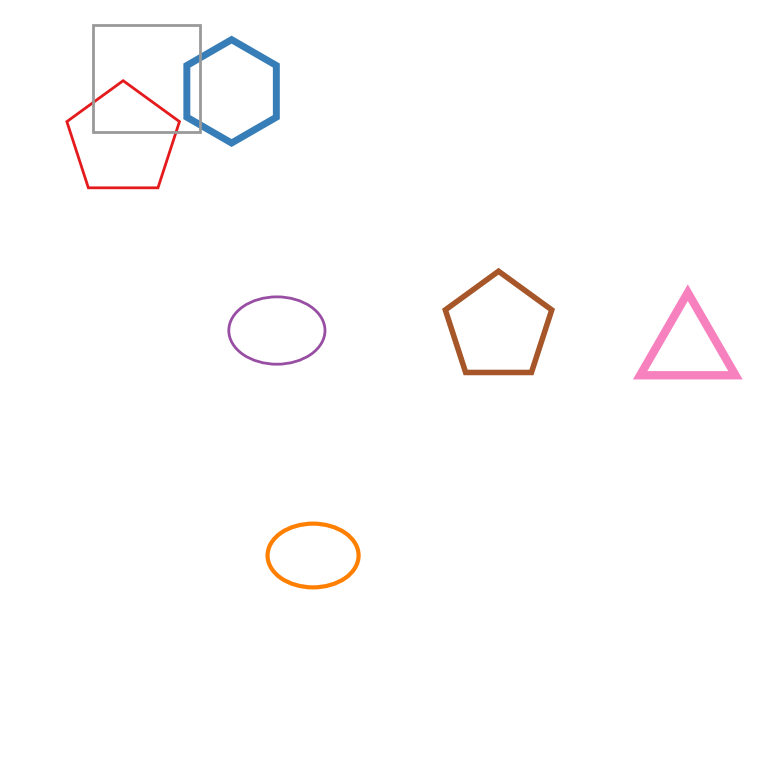[{"shape": "pentagon", "thickness": 1, "radius": 0.38, "center": [0.16, 0.818]}, {"shape": "hexagon", "thickness": 2.5, "radius": 0.34, "center": [0.301, 0.881]}, {"shape": "oval", "thickness": 1, "radius": 0.31, "center": [0.36, 0.571]}, {"shape": "oval", "thickness": 1.5, "radius": 0.3, "center": [0.407, 0.279]}, {"shape": "pentagon", "thickness": 2, "radius": 0.36, "center": [0.647, 0.575]}, {"shape": "triangle", "thickness": 3, "radius": 0.36, "center": [0.893, 0.548]}, {"shape": "square", "thickness": 1, "radius": 0.35, "center": [0.19, 0.898]}]